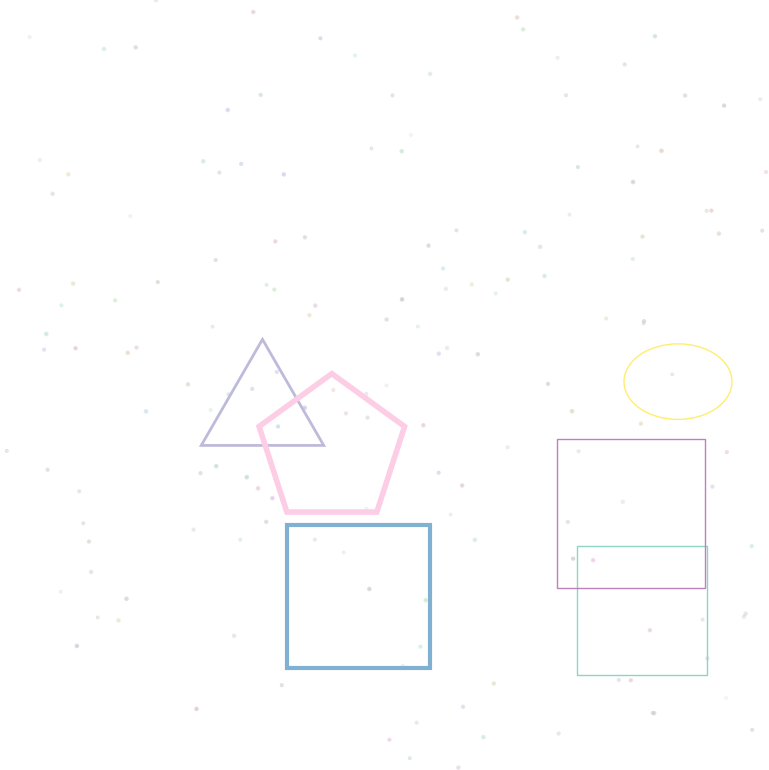[{"shape": "square", "thickness": 0.5, "radius": 0.42, "center": [0.834, 0.207]}, {"shape": "triangle", "thickness": 1, "radius": 0.46, "center": [0.341, 0.467]}, {"shape": "square", "thickness": 1.5, "radius": 0.46, "center": [0.466, 0.226]}, {"shape": "pentagon", "thickness": 2, "radius": 0.5, "center": [0.431, 0.415]}, {"shape": "square", "thickness": 0.5, "radius": 0.48, "center": [0.819, 0.333]}, {"shape": "oval", "thickness": 0.5, "radius": 0.35, "center": [0.881, 0.504]}]